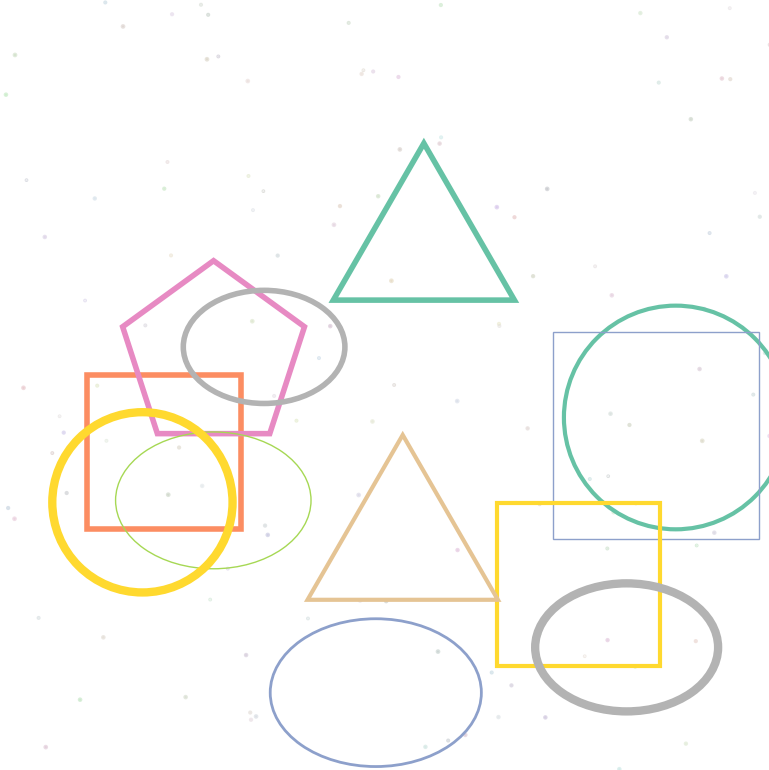[{"shape": "circle", "thickness": 1.5, "radius": 0.73, "center": [0.878, 0.458]}, {"shape": "triangle", "thickness": 2, "radius": 0.68, "center": [0.55, 0.678]}, {"shape": "square", "thickness": 2, "radius": 0.5, "center": [0.213, 0.413]}, {"shape": "square", "thickness": 0.5, "radius": 0.67, "center": [0.852, 0.434]}, {"shape": "oval", "thickness": 1, "radius": 0.69, "center": [0.488, 0.1]}, {"shape": "pentagon", "thickness": 2, "radius": 0.62, "center": [0.277, 0.537]}, {"shape": "oval", "thickness": 0.5, "radius": 0.63, "center": [0.277, 0.35]}, {"shape": "square", "thickness": 1.5, "radius": 0.53, "center": [0.751, 0.241]}, {"shape": "circle", "thickness": 3, "radius": 0.59, "center": [0.185, 0.348]}, {"shape": "triangle", "thickness": 1.5, "radius": 0.71, "center": [0.523, 0.292]}, {"shape": "oval", "thickness": 2, "radius": 0.52, "center": [0.343, 0.549]}, {"shape": "oval", "thickness": 3, "radius": 0.59, "center": [0.814, 0.159]}]